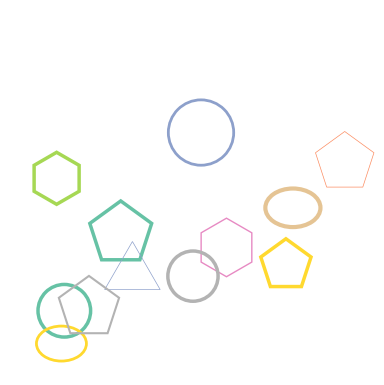[{"shape": "pentagon", "thickness": 2.5, "radius": 0.42, "center": [0.314, 0.394]}, {"shape": "circle", "thickness": 2.5, "radius": 0.34, "center": [0.167, 0.193]}, {"shape": "pentagon", "thickness": 0.5, "radius": 0.4, "center": [0.895, 0.579]}, {"shape": "triangle", "thickness": 0.5, "radius": 0.42, "center": [0.344, 0.289]}, {"shape": "circle", "thickness": 2, "radius": 0.42, "center": [0.522, 0.656]}, {"shape": "hexagon", "thickness": 1, "radius": 0.38, "center": [0.588, 0.357]}, {"shape": "hexagon", "thickness": 2.5, "radius": 0.34, "center": [0.147, 0.537]}, {"shape": "oval", "thickness": 2, "radius": 0.32, "center": [0.16, 0.108]}, {"shape": "pentagon", "thickness": 2.5, "radius": 0.34, "center": [0.743, 0.311]}, {"shape": "oval", "thickness": 3, "radius": 0.36, "center": [0.761, 0.46]}, {"shape": "pentagon", "thickness": 1.5, "radius": 0.41, "center": [0.231, 0.201]}, {"shape": "circle", "thickness": 2.5, "radius": 0.33, "center": [0.501, 0.283]}]